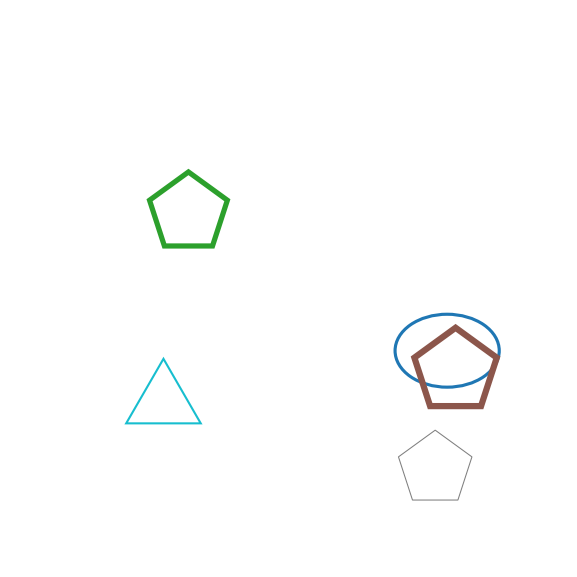[{"shape": "oval", "thickness": 1.5, "radius": 0.45, "center": [0.774, 0.392]}, {"shape": "pentagon", "thickness": 2.5, "radius": 0.35, "center": [0.326, 0.631]}, {"shape": "pentagon", "thickness": 3, "radius": 0.37, "center": [0.789, 0.357]}, {"shape": "pentagon", "thickness": 0.5, "radius": 0.33, "center": [0.754, 0.187]}, {"shape": "triangle", "thickness": 1, "radius": 0.37, "center": [0.283, 0.303]}]